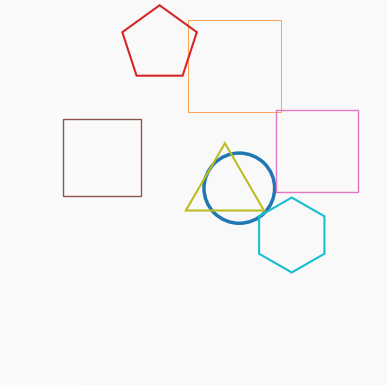[{"shape": "circle", "thickness": 2.5, "radius": 0.46, "center": [0.618, 0.511]}, {"shape": "square", "thickness": 0.5, "radius": 0.6, "center": [0.605, 0.829]}, {"shape": "pentagon", "thickness": 1.5, "radius": 0.51, "center": [0.412, 0.885]}, {"shape": "square", "thickness": 1, "radius": 0.5, "center": [0.263, 0.591]}, {"shape": "square", "thickness": 1, "radius": 0.53, "center": [0.818, 0.608]}, {"shape": "triangle", "thickness": 1.5, "radius": 0.58, "center": [0.58, 0.511]}, {"shape": "hexagon", "thickness": 1.5, "radius": 0.49, "center": [0.753, 0.39]}]